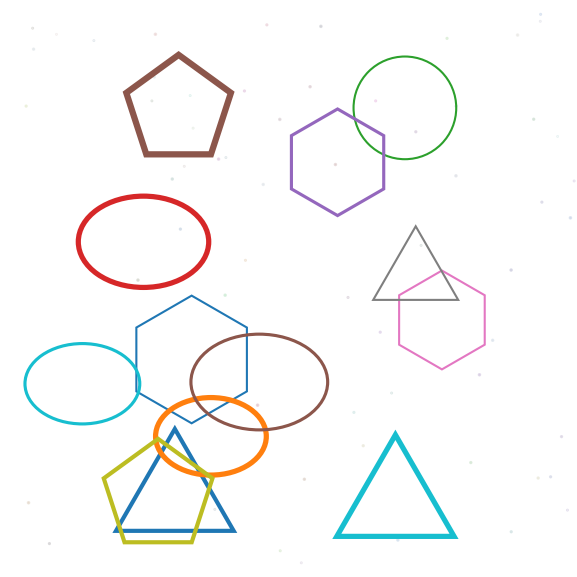[{"shape": "triangle", "thickness": 2, "radius": 0.59, "center": [0.303, 0.139]}, {"shape": "hexagon", "thickness": 1, "radius": 0.55, "center": [0.332, 0.377]}, {"shape": "oval", "thickness": 2.5, "radius": 0.48, "center": [0.365, 0.244]}, {"shape": "circle", "thickness": 1, "radius": 0.44, "center": [0.701, 0.812]}, {"shape": "oval", "thickness": 2.5, "radius": 0.56, "center": [0.249, 0.58]}, {"shape": "hexagon", "thickness": 1.5, "radius": 0.46, "center": [0.585, 0.718]}, {"shape": "oval", "thickness": 1.5, "radius": 0.59, "center": [0.449, 0.338]}, {"shape": "pentagon", "thickness": 3, "radius": 0.48, "center": [0.309, 0.809]}, {"shape": "hexagon", "thickness": 1, "radius": 0.43, "center": [0.765, 0.445]}, {"shape": "triangle", "thickness": 1, "radius": 0.42, "center": [0.72, 0.522]}, {"shape": "pentagon", "thickness": 2, "radius": 0.49, "center": [0.274, 0.14]}, {"shape": "triangle", "thickness": 2.5, "radius": 0.59, "center": [0.685, 0.129]}, {"shape": "oval", "thickness": 1.5, "radius": 0.5, "center": [0.143, 0.335]}]